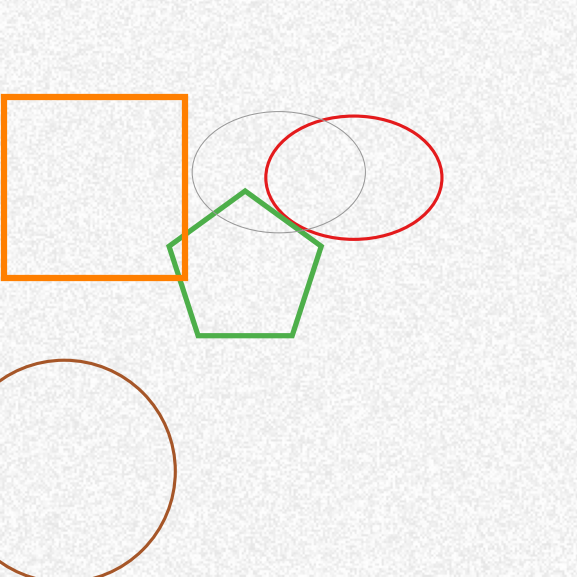[{"shape": "oval", "thickness": 1.5, "radius": 0.76, "center": [0.613, 0.691]}, {"shape": "pentagon", "thickness": 2.5, "radius": 0.69, "center": [0.425, 0.53]}, {"shape": "square", "thickness": 3, "radius": 0.78, "center": [0.164, 0.674]}, {"shape": "circle", "thickness": 1.5, "radius": 0.96, "center": [0.111, 0.183]}, {"shape": "oval", "thickness": 0.5, "radius": 0.75, "center": [0.483, 0.701]}]